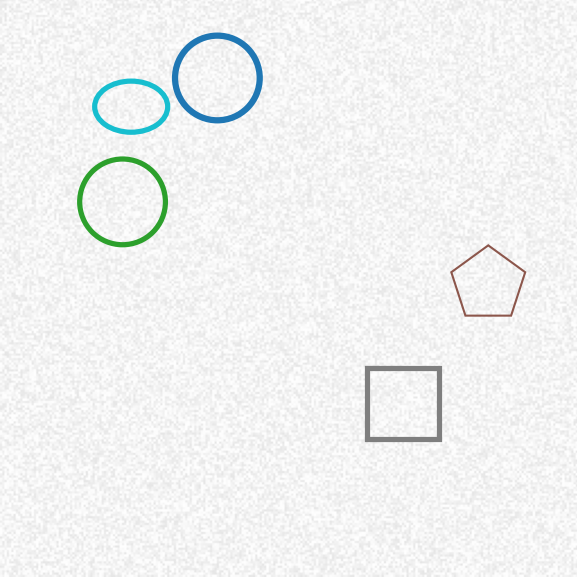[{"shape": "circle", "thickness": 3, "radius": 0.37, "center": [0.376, 0.864]}, {"shape": "circle", "thickness": 2.5, "radius": 0.37, "center": [0.212, 0.65]}, {"shape": "pentagon", "thickness": 1, "radius": 0.34, "center": [0.845, 0.507]}, {"shape": "square", "thickness": 2.5, "radius": 0.31, "center": [0.698, 0.3]}, {"shape": "oval", "thickness": 2.5, "radius": 0.32, "center": [0.227, 0.814]}]